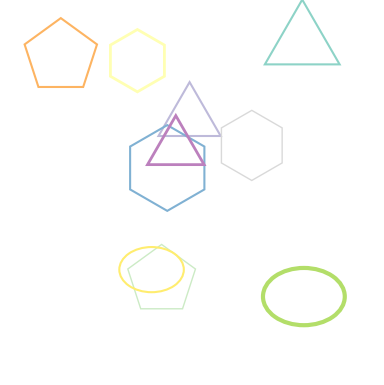[{"shape": "triangle", "thickness": 1.5, "radius": 0.56, "center": [0.785, 0.889]}, {"shape": "hexagon", "thickness": 2, "radius": 0.4, "center": [0.357, 0.842]}, {"shape": "triangle", "thickness": 1.5, "radius": 0.47, "center": [0.492, 0.693]}, {"shape": "hexagon", "thickness": 1.5, "radius": 0.56, "center": [0.434, 0.564]}, {"shape": "pentagon", "thickness": 1.5, "radius": 0.49, "center": [0.158, 0.854]}, {"shape": "oval", "thickness": 3, "radius": 0.53, "center": [0.789, 0.23]}, {"shape": "hexagon", "thickness": 1, "radius": 0.46, "center": [0.654, 0.622]}, {"shape": "triangle", "thickness": 2, "radius": 0.42, "center": [0.457, 0.615]}, {"shape": "pentagon", "thickness": 1, "radius": 0.46, "center": [0.42, 0.273]}, {"shape": "oval", "thickness": 1.5, "radius": 0.42, "center": [0.394, 0.3]}]